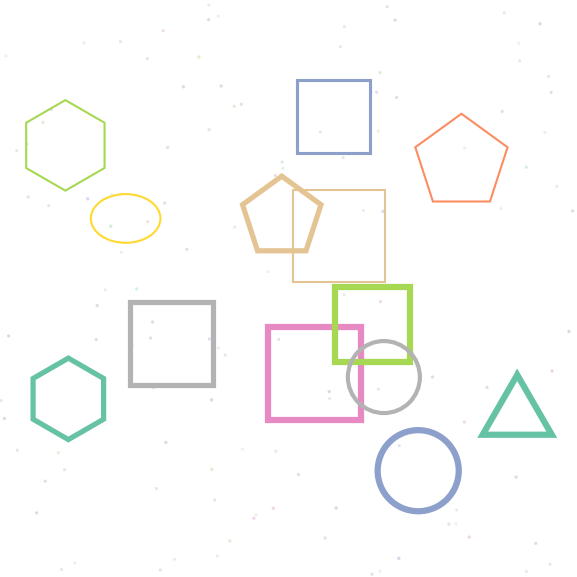[{"shape": "hexagon", "thickness": 2.5, "radius": 0.35, "center": [0.118, 0.308]}, {"shape": "triangle", "thickness": 3, "radius": 0.35, "center": [0.896, 0.281]}, {"shape": "pentagon", "thickness": 1, "radius": 0.42, "center": [0.799, 0.718]}, {"shape": "circle", "thickness": 3, "radius": 0.35, "center": [0.724, 0.184]}, {"shape": "square", "thickness": 1.5, "radius": 0.32, "center": [0.577, 0.797]}, {"shape": "square", "thickness": 3, "radius": 0.41, "center": [0.545, 0.352]}, {"shape": "hexagon", "thickness": 1, "radius": 0.39, "center": [0.113, 0.747]}, {"shape": "square", "thickness": 3, "radius": 0.32, "center": [0.645, 0.437]}, {"shape": "oval", "thickness": 1, "radius": 0.3, "center": [0.218, 0.621]}, {"shape": "square", "thickness": 1, "radius": 0.4, "center": [0.587, 0.591]}, {"shape": "pentagon", "thickness": 2.5, "radius": 0.36, "center": [0.488, 0.623]}, {"shape": "square", "thickness": 2.5, "radius": 0.36, "center": [0.297, 0.404]}, {"shape": "circle", "thickness": 2, "radius": 0.31, "center": [0.665, 0.346]}]